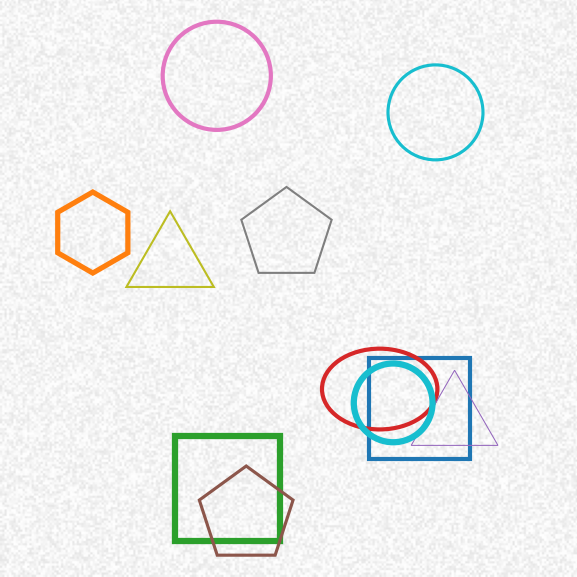[{"shape": "square", "thickness": 2, "radius": 0.44, "center": [0.726, 0.291]}, {"shape": "hexagon", "thickness": 2.5, "radius": 0.35, "center": [0.161, 0.596]}, {"shape": "square", "thickness": 3, "radius": 0.45, "center": [0.394, 0.153]}, {"shape": "oval", "thickness": 2, "radius": 0.5, "center": [0.657, 0.325]}, {"shape": "triangle", "thickness": 0.5, "radius": 0.43, "center": [0.787, 0.271]}, {"shape": "pentagon", "thickness": 1.5, "radius": 0.43, "center": [0.426, 0.107]}, {"shape": "circle", "thickness": 2, "radius": 0.47, "center": [0.375, 0.868]}, {"shape": "pentagon", "thickness": 1, "radius": 0.41, "center": [0.496, 0.593]}, {"shape": "triangle", "thickness": 1, "radius": 0.44, "center": [0.295, 0.546]}, {"shape": "circle", "thickness": 1.5, "radius": 0.41, "center": [0.754, 0.805]}, {"shape": "circle", "thickness": 3, "radius": 0.34, "center": [0.681, 0.302]}]